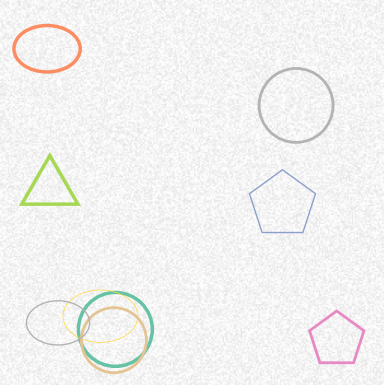[{"shape": "circle", "thickness": 2.5, "radius": 0.48, "center": [0.3, 0.144]}, {"shape": "oval", "thickness": 2.5, "radius": 0.43, "center": [0.122, 0.873]}, {"shape": "pentagon", "thickness": 1, "radius": 0.45, "center": [0.734, 0.469]}, {"shape": "pentagon", "thickness": 2, "radius": 0.37, "center": [0.875, 0.118]}, {"shape": "triangle", "thickness": 2.5, "radius": 0.42, "center": [0.129, 0.512]}, {"shape": "oval", "thickness": 0.5, "radius": 0.49, "center": [0.261, 0.179]}, {"shape": "circle", "thickness": 2, "radius": 0.42, "center": [0.296, 0.116]}, {"shape": "circle", "thickness": 2, "radius": 0.48, "center": [0.769, 0.726]}, {"shape": "oval", "thickness": 1, "radius": 0.41, "center": [0.151, 0.161]}]